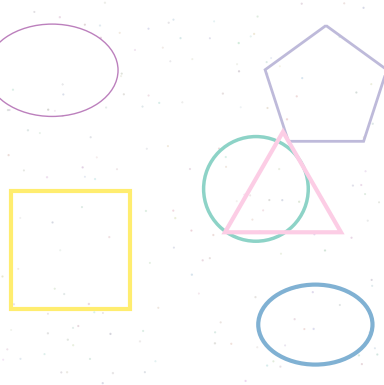[{"shape": "circle", "thickness": 2.5, "radius": 0.68, "center": [0.665, 0.509]}, {"shape": "pentagon", "thickness": 2, "radius": 0.83, "center": [0.847, 0.767]}, {"shape": "oval", "thickness": 3, "radius": 0.74, "center": [0.819, 0.157]}, {"shape": "triangle", "thickness": 3, "radius": 0.87, "center": [0.735, 0.484]}, {"shape": "oval", "thickness": 1, "radius": 0.86, "center": [0.135, 0.817]}, {"shape": "square", "thickness": 3, "radius": 0.77, "center": [0.183, 0.351]}]